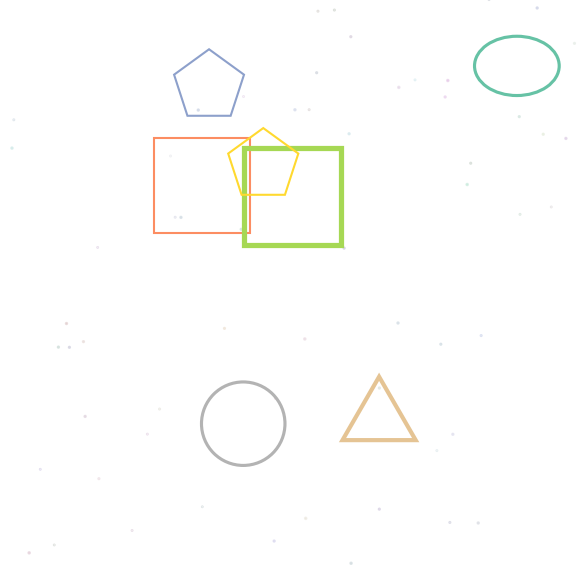[{"shape": "oval", "thickness": 1.5, "radius": 0.37, "center": [0.895, 0.885]}, {"shape": "square", "thickness": 1, "radius": 0.41, "center": [0.35, 0.678]}, {"shape": "pentagon", "thickness": 1, "radius": 0.32, "center": [0.362, 0.85]}, {"shape": "square", "thickness": 2.5, "radius": 0.42, "center": [0.506, 0.659]}, {"shape": "pentagon", "thickness": 1, "radius": 0.32, "center": [0.456, 0.713]}, {"shape": "triangle", "thickness": 2, "radius": 0.37, "center": [0.656, 0.274]}, {"shape": "circle", "thickness": 1.5, "radius": 0.36, "center": [0.421, 0.265]}]